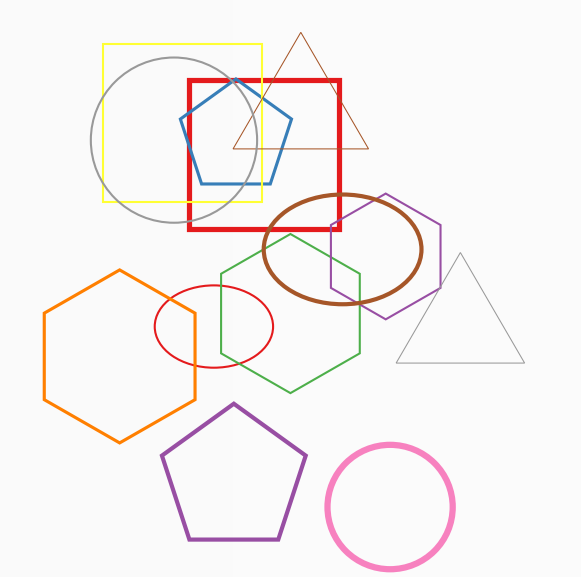[{"shape": "oval", "thickness": 1, "radius": 0.51, "center": [0.368, 0.434]}, {"shape": "square", "thickness": 2.5, "radius": 0.65, "center": [0.454, 0.732]}, {"shape": "pentagon", "thickness": 1.5, "radius": 0.5, "center": [0.406, 0.762]}, {"shape": "hexagon", "thickness": 1, "radius": 0.69, "center": [0.5, 0.456]}, {"shape": "pentagon", "thickness": 2, "radius": 0.65, "center": [0.402, 0.17]}, {"shape": "hexagon", "thickness": 1, "radius": 0.54, "center": [0.664, 0.555]}, {"shape": "hexagon", "thickness": 1.5, "radius": 0.75, "center": [0.206, 0.382]}, {"shape": "square", "thickness": 1, "radius": 0.68, "center": [0.313, 0.787]}, {"shape": "triangle", "thickness": 0.5, "radius": 0.67, "center": [0.518, 0.809]}, {"shape": "oval", "thickness": 2, "radius": 0.68, "center": [0.589, 0.567]}, {"shape": "circle", "thickness": 3, "radius": 0.54, "center": [0.671, 0.121]}, {"shape": "triangle", "thickness": 0.5, "radius": 0.64, "center": [0.792, 0.434]}, {"shape": "circle", "thickness": 1, "radius": 0.72, "center": [0.299, 0.756]}]